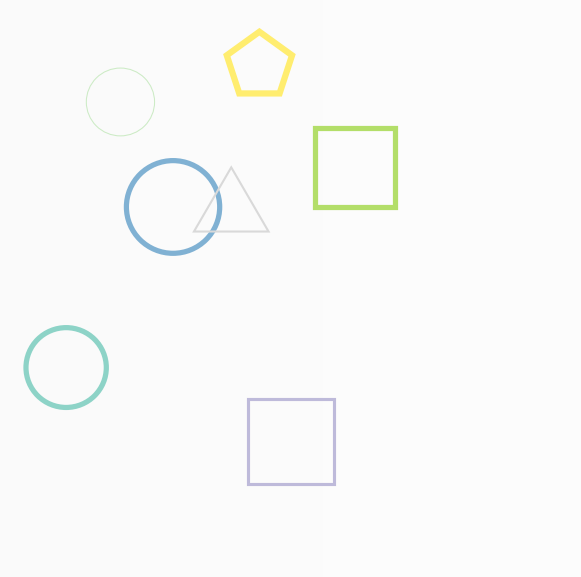[{"shape": "circle", "thickness": 2.5, "radius": 0.35, "center": [0.114, 0.363]}, {"shape": "square", "thickness": 1.5, "radius": 0.37, "center": [0.5, 0.234]}, {"shape": "circle", "thickness": 2.5, "radius": 0.4, "center": [0.298, 0.641]}, {"shape": "square", "thickness": 2.5, "radius": 0.34, "center": [0.611, 0.709]}, {"shape": "triangle", "thickness": 1, "radius": 0.37, "center": [0.398, 0.635]}, {"shape": "circle", "thickness": 0.5, "radius": 0.29, "center": [0.207, 0.823]}, {"shape": "pentagon", "thickness": 3, "radius": 0.3, "center": [0.446, 0.885]}]